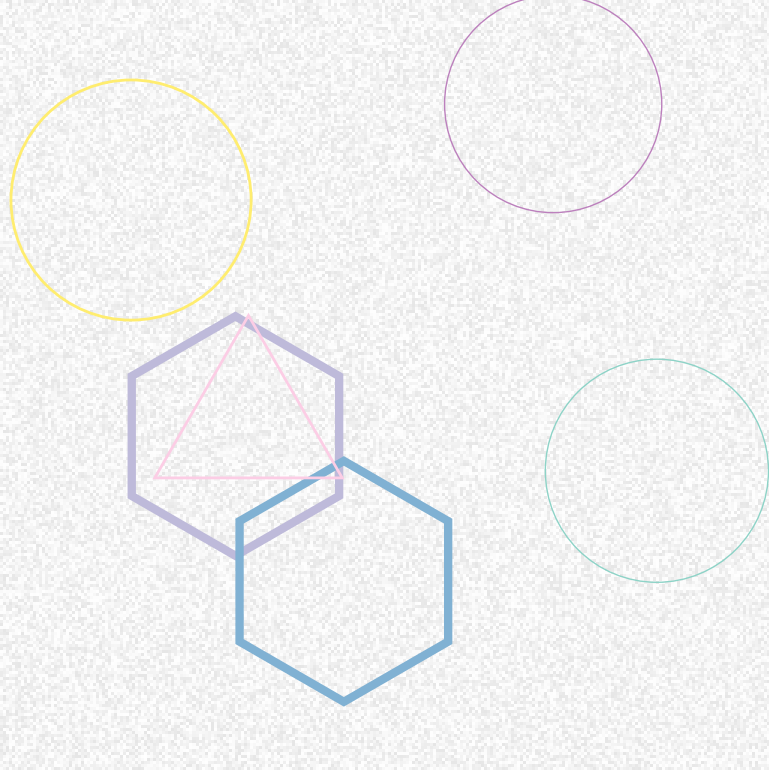[{"shape": "circle", "thickness": 0.5, "radius": 0.72, "center": [0.853, 0.389]}, {"shape": "hexagon", "thickness": 3, "radius": 0.78, "center": [0.306, 0.434]}, {"shape": "hexagon", "thickness": 3, "radius": 0.78, "center": [0.447, 0.245]}, {"shape": "triangle", "thickness": 1, "radius": 0.7, "center": [0.323, 0.45]}, {"shape": "circle", "thickness": 0.5, "radius": 0.71, "center": [0.718, 0.865]}, {"shape": "circle", "thickness": 1, "radius": 0.78, "center": [0.17, 0.74]}]